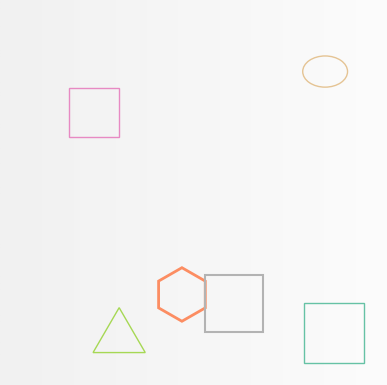[{"shape": "square", "thickness": 1, "radius": 0.39, "center": [0.861, 0.135]}, {"shape": "hexagon", "thickness": 2, "radius": 0.35, "center": [0.47, 0.235]}, {"shape": "square", "thickness": 1, "radius": 0.32, "center": [0.242, 0.708]}, {"shape": "triangle", "thickness": 1, "radius": 0.39, "center": [0.307, 0.123]}, {"shape": "oval", "thickness": 1, "radius": 0.29, "center": [0.839, 0.814]}, {"shape": "square", "thickness": 1.5, "radius": 0.37, "center": [0.604, 0.211]}]